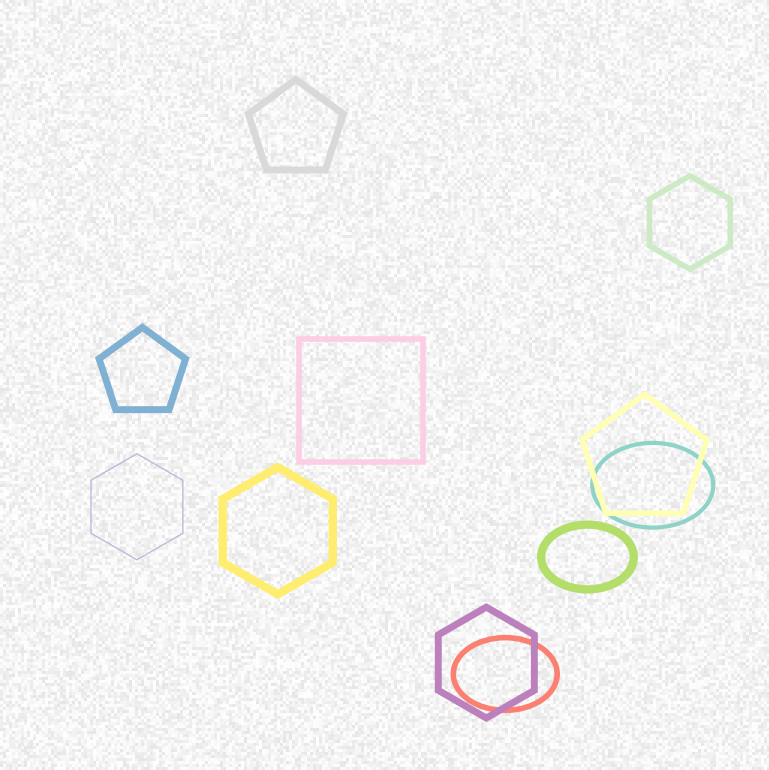[{"shape": "oval", "thickness": 1.5, "radius": 0.39, "center": [0.848, 0.37]}, {"shape": "pentagon", "thickness": 2, "radius": 0.43, "center": [0.837, 0.402]}, {"shape": "hexagon", "thickness": 0.5, "radius": 0.34, "center": [0.178, 0.342]}, {"shape": "oval", "thickness": 2, "radius": 0.34, "center": [0.656, 0.125]}, {"shape": "pentagon", "thickness": 2.5, "radius": 0.3, "center": [0.185, 0.516]}, {"shape": "oval", "thickness": 3, "radius": 0.3, "center": [0.763, 0.277]}, {"shape": "square", "thickness": 2, "radius": 0.4, "center": [0.469, 0.48]}, {"shape": "pentagon", "thickness": 2.5, "radius": 0.32, "center": [0.384, 0.832]}, {"shape": "hexagon", "thickness": 2.5, "radius": 0.36, "center": [0.632, 0.14]}, {"shape": "hexagon", "thickness": 2, "radius": 0.3, "center": [0.896, 0.711]}, {"shape": "hexagon", "thickness": 3, "radius": 0.41, "center": [0.361, 0.311]}]